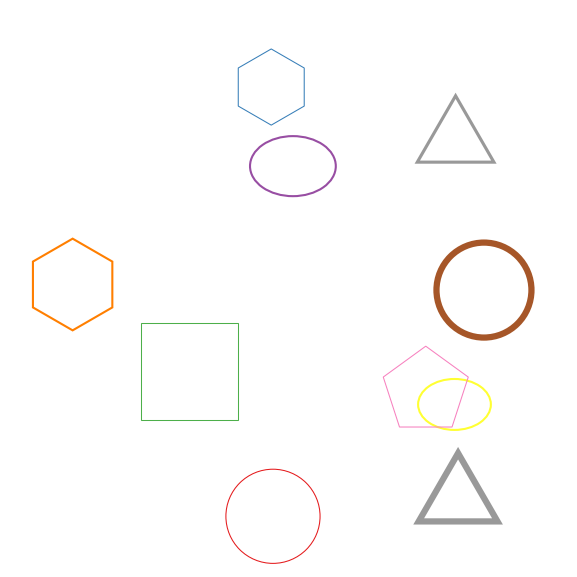[{"shape": "circle", "thickness": 0.5, "radius": 0.41, "center": [0.473, 0.105]}, {"shape": "hexagon", "thickness": 0.5, "radius": 0.33, "center": [0.47, 0.848]}, {"shape": "square", "thickness": 0.5, "radius": 0.42, "center": [0.328, 0.356]}, {"shape": "oval", "thickness": 1, "radius": 0.37, "center": [0.507, 0.711]}, {"shape": "hexagon", "thickness": 1, "radius": 0.4, "center": [0.126, 0.506]}, {"shape": "oval", "thickness": 1, "radius": 0.32, "center": [0.787, 0.299]}, {"shape": "circle", "thickness": 3, "radius": 0.41, "center": [0.838, 0.497]}, {"shape": "pentagon", "thickness": 0.5, "radius": 0.39, "center": [0.737, 0.322]}, {"shape": "triangle", "thickness": 1.5, "radius": 0.38, "center": [0.789, 0.757]}, {"shape": "triangle", "thickness": 3, "radius": 0.39, "center": [0.793, 0.136]}]